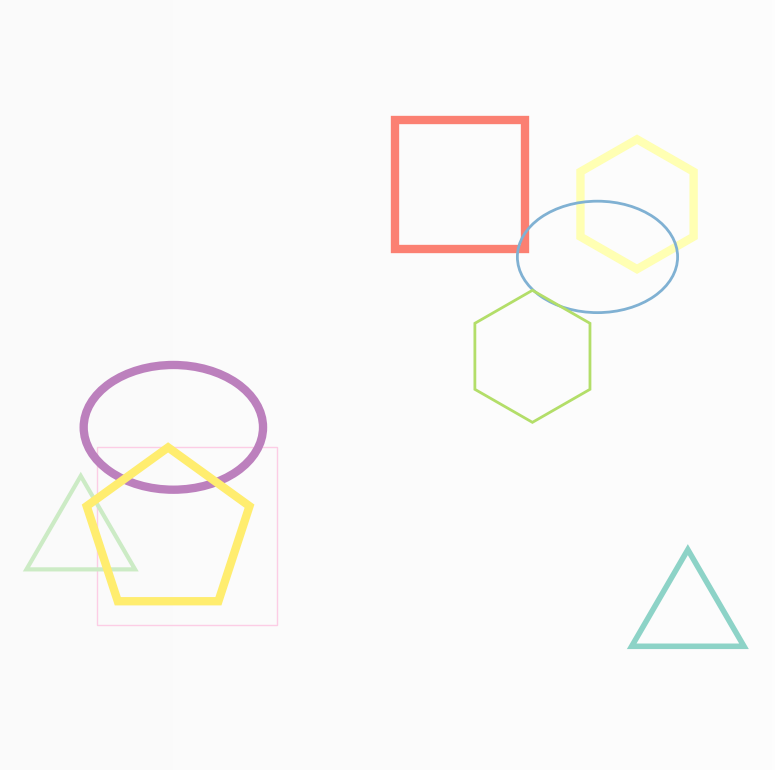[{"shape": "triangle", "thickness": 2, "radius": 0.42, "center": [0.888, 0.202]}, {"shape": "hexagon", "thickness": 3, "radius": 0.42, "center": [0.822, 0.735]}, {"shape": "square", "thickness": 3, "radius": 0.42, "center": [0.593, 0.76]}, {"shape": "oval", "thickness": 1, "radius": 0.52, "center": [0.771, 0.666]}, {"shape": "hexagon", "thickness": 1, "radius": 0.43, "center": [0.687, 0.537]}, {"shape": "square", "thickness": 0.5, "radius": 0.58, "center": [0.241, 0.304]}, {"shape": "oval", "thickness": 3, "radius": 0.58, "center": [0.224, 0.445]}, {"shape": "triangle", "thickness": 1.5, "radius": 0.4, "center": [0.104, 0.301]}, {"shape": "pentagon", "thickness": 3, "radius": 0.55, "center": [0.217, 0.309]}]